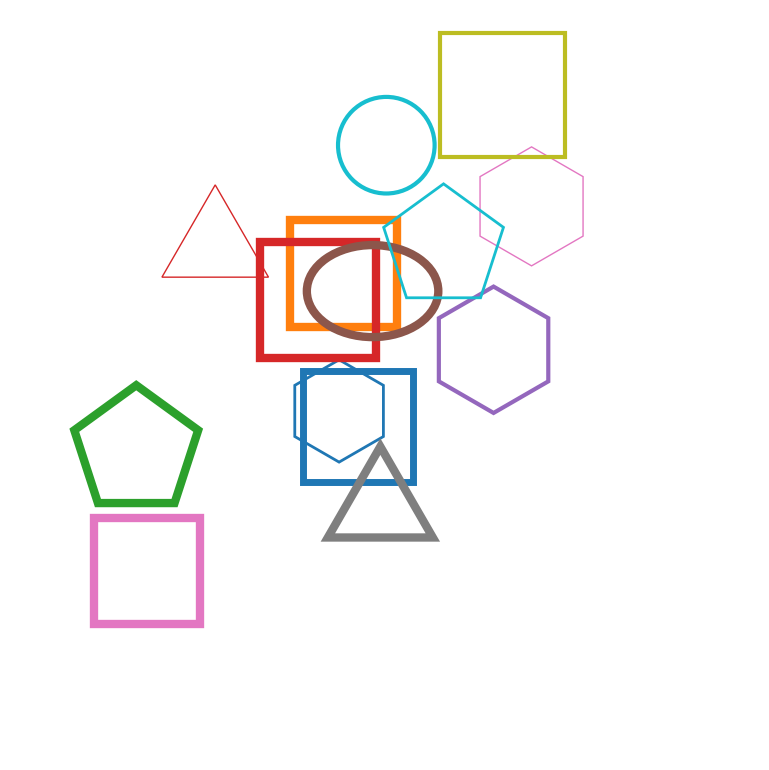[{"shape": "hexagon", "thickness": 1, "radius": 0.33, "center": [0.44, 0.466]}, {"shape": "square", "thickness": 2.5, "radius": 0.36, "center": [0.465, 0.446]}, {"shape": "square", "thickness": 3, "radius": 0.35, "center": [0.446, 0.645]}, {"shape": "pentagon", "thickness": 3, "radius": 0.42, "center": [0.177, 0.415]}, {"shape": "square", "thickness": 3, "radius": 0.38, "center": [0.413, 0.611]}, {"shape": "triangle", "thickness": 0.5, "radius": 0.4, "center": [0.279, 0.68]}, {"shape": "hexagon", "thickness": 1.5, "radius": 0.41, "center": [0.641, 0.546]}, {"shape": "oval", "thickness": 3, "radius": 0.43, "center": [0.484, 0.622]}, {"shape": "square", "thickness": 3, "radius": 0.34, "center": [0.191, 0.258]}, {"shape": "hexagon", "thickness": 0.5, "radius": 0.39, "center": [0.69, 0.732]}, {"shape": "triangle", "thickness": 3, "radius": 0.39, "center": [0.494, 0.341]}, {"shape": "square", "thickness": 1.5, "radius": 0.4, "center": [0.653, 0.877]}, {"shape": "circle", "thickness": 1.5, "radius": 0.31, "center": [0.502, 0.811]}, {"shape": "pentagon", "thickness": 1, "radius": 0.41, "center": [0.576, 0.679]}]